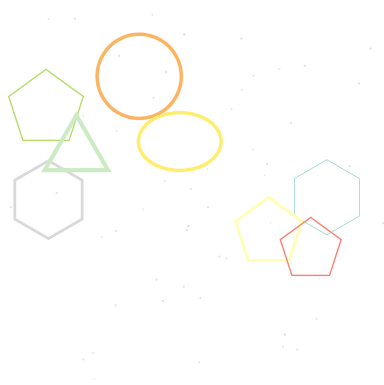[{"shape": "hexagon", "thickness": 0.5, "radius": 0.49, "center": [0.849, 0.488]}, {"shape": "pentagon", "thickness": 2, "radius": 0.45, "center": [0.698, 0.397]}, {"shape": "pentagon", "thickness": 1, "radius": 0.42, "center": [0.807, 0.352]}, {"shape": "circle", "thickness": 2.5, "radius": 0.55, "center": [0.362, 0.802]}, {"shape": "pentagon", "thickness": 1, "radius": 0.51, "center": [0.119, 0.718]}, {"shape": "hexagon", "thickness": 2, "radius": 0.51, "center": [0.126, 0.481]}, {"shape": "triangle", "thickness": 3, "radius": 0.47, "center": [0.198, 0.605]}, {"shape": "oval", "thickness": 2.5, "radius": 0.54, "center": [0.467, 0.632]}]